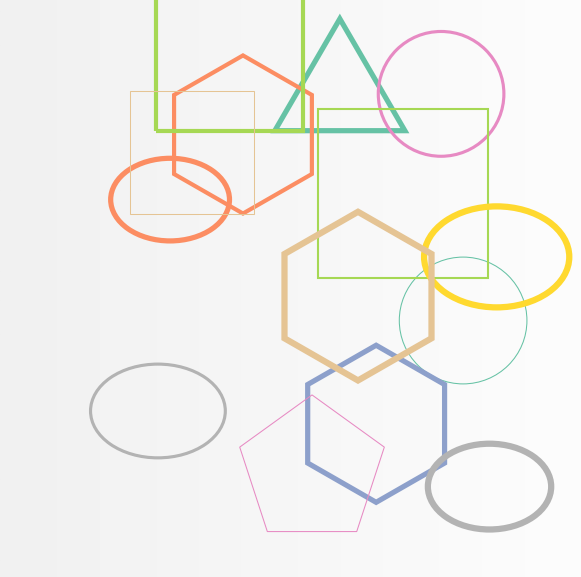[{"shape": "circle", "thickness": 0.5, "radius": 0.55, "center": [0.797, 0.444]}, {"shape": "triangle", "thickness": 2.5, "radius": 0.65, "center": [0.585, 0.837]}, {"shape": "hexagon", "thickness": 2, "radius": 0.68, "center": [0.418, 0.766]}, {"shape": "oval", "thickness": 2.5, "radius": 0.51, "center": [0.293, 0.653]}, {"shape": "hexagon", "thickness": 2.5, "radius": 0.68, "center": [0.647, 0.265]}, {"shape": "pentagon", "thickness": 0.5, "radius": 0.65, "center": [0.537, 0.184]}, {"shape": "circle", "thickness": 1.5, "radius": 0.54, "center": [0.759, 0.837]}, {"shape": "square", "thickness": 1, "radius": 0.73, "center": [0.693, 0.664]}, {"shape": "square", "thickness": 2, "radius": 0.63, "center": [0.395, 0.898]}, {"shape": "oval", "thickness": 3, "radius": 0.62, "center": [0.854, 0.554]}, {"shape": "square", "thickness": 0.5, "radius": 0.53, "center": [0.33, 0.735]}, {"shape": "hexagon", "thickness": 3, "radius": 0.73, "center": [0.616, 0.486]}, {"shape": "oval", "thickness": 3, "radius": 0.53, "center": [0.842, 0.157]}, {"shape": "oval", "thickness": 1.5, "radius": 0.58, "center": [0.272, 0.287]}]